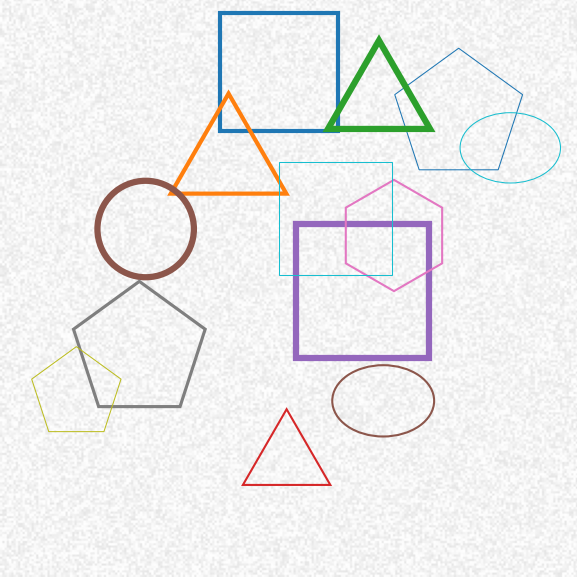[{"shape": "square", "thickness": 2, "radius": 0.51, "center": [0.484, 0.874]}, {"shape": "pentagon", "thickness": 0.5, "radius": 0.58, "center": [0.794, 0.799]}, {"shape": "triangle", "thickness": 2, "radius": 0.58, "center": [0.396, 0.722]}, {"shape": "triangle", "thickness": 3, "radius": 0.51, "center": [0.656, 0.827]}, {"shape": "triangle", "thickness": 1, "radius": 0.44, "center": [0.496, 0.203]}, {"shape": "square", "thickness": 3, "radius": 0.58, "center": [0.628, 0.495]}, {"shape": "oval", "thickness": 1, "radius": 0.44, "center": [0.664, 0.305]}, {"shape": "circle", "thickness": 3, "radius": 0.42, "center": [0.252, 0.603]}, {"shape": "hexagon", "thickness": 1, "radius": 0.48, "center": [0.682, 0.591]}, {"shape": "pentagon", "thickness": 1.5, "radius": 0.6, "center": [0.241, 0.392]}, {"shape": "pentagon", "thickness": 0.5, "radius": 0.41, "center": [0.132, 0.318]}, {"shape": "square", "thickness": 0.5, "radius": 0.49, "center": [0.582, 0.621]}, {"shape": "oval", "thickness": 0.5, "radius": 0.43, "center": [0.884, 0.743]}]